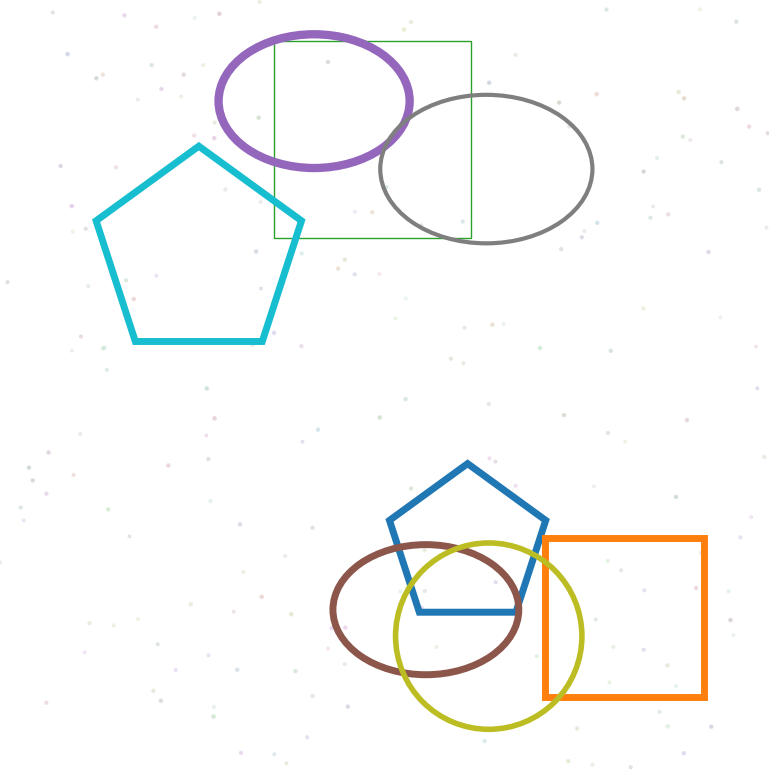[{"shape": "pentagon", "thickness": 2.5, "radius": 0.53, "center": [0.607, 0.291]}, {"shape": "square", "thickness": 2.5, "radius": 0.52, "center": [0.811, 0.198]}, {"shape": "square", "thickness": 0.5, "radius": 0.64, "center": [0.484, 0.818]}, {"shape": "oval", "thickness": 3, "radius": 0.62, "center": [0.408, 0.869]}, {"shape": "oval", "thickness": 2.5, "radius": 0.6, "center": [0.553, 0.208]}, {"shape": "oval", "thickness": 1.5, "radius": 0.69, "center": [0.632, 0.78]}, {"shape": "circle", "thickness": 2, "radius": 0.61, "center": [0.635, 0.174]}, {"shape": "pentagon", "thickness": 2.5, "radius": 0.7, "center": [0.258, 0.67]}]